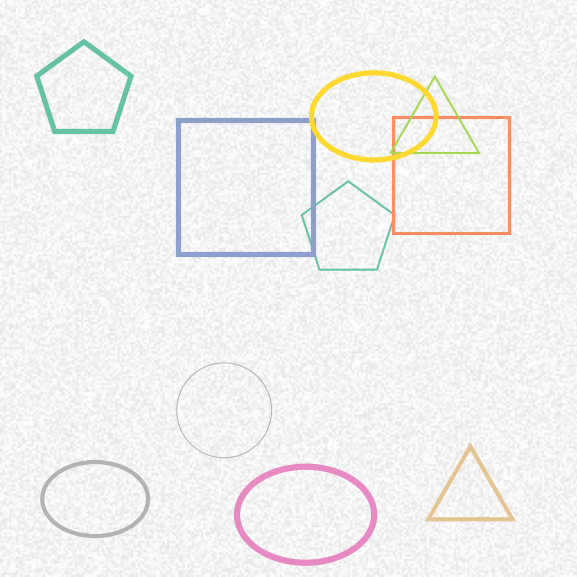[{"shape": "pentagon", "thickness": 1, "radius": 0.42, "center": [0.603, 0.601]}, {"shape": "pentagon", "thickness": 2.5, "radius": 0.43, "center": [0.145, 0.841]}, {"shape": "square", "thickness": 1.5, "radius": 0.5, "center": [0.781, 0.696]}, {"shape": "square", "thickness": 2.5, "radius": 0.58, "center": [0.425, 0.676]}, {"shape": "oval", "thickness": 3, "radius": 0.59, "center": [0.529, 0.108]}, {"shape": "triangle", "thickness": 1, "radius": 0.44, "center": [0.753, 0.778]}, {"shape": "oval", "thickness": 2.5, "radius": 0.54, "center": [0.647, 0.798]}, {"shape": "triangle", "thickness": 2, "radius": 0.42, "center": [0.815, 0.142]}, {"shape": "circle", "thickness": 0.5, "radius": 0.41, "center": [0.388, 0.289]}, {"shape": "oval", "thickness": 2, "radius": 0.46, "center": [0.165, 0.135]}]